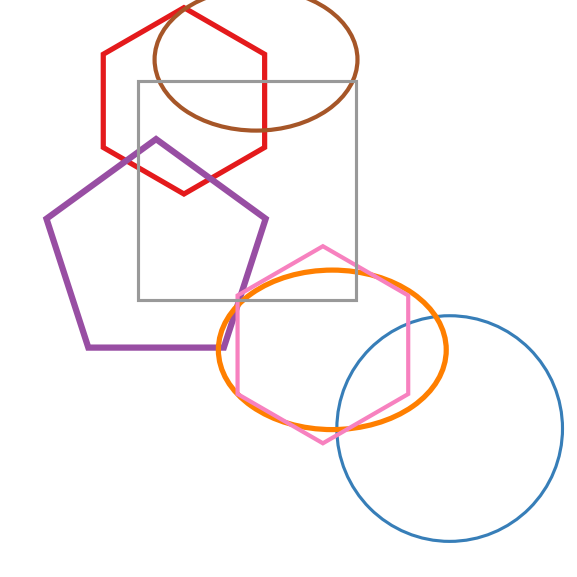[{"shape": "hexagon", "thickness": 2.5, "radius": 0.81, "center": [0.319, 0.825]}, {"shape": "circle", "thickness": 1.5, "radius": 0.98, "center": [0.779, 0.257]}, {"shape": "pentagon", "thickness": 3, "radius": 1.0, "center": [0.27, 0.559]}, {"shape": "oval", "thickness": 2.5, "radius": 0.99, "center": [0.575, 0.393]}, {"shape": "oval", "thickness": 2, "radius": 0.88, "center": [0.443, 0.896]}, {"shape": "hexagon", "thickness": 2, "radius": 0.85, "center": [0.559, 0.402]}, {"shape": "square", "thickness": 1.5, "radius": 0.95, "center": [0.428, 0.67]}]